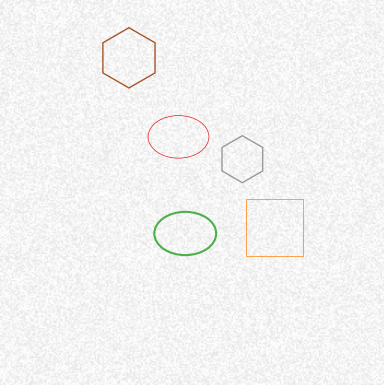[{"shape": "oval", "thickness": 0.5, "radius": 0.4, "center": [0.464, 0.645]}, {"shape": "oval", "thickness": 1.5, "radius": 0.4, "center": [0.481, 0.394]}, {"shape": "square", "thickness": 0.5, "radius": 0.37, "center": [0.713, 0.41]}, {"shape": "hexagon", "thickness": 1, "radius": 0.39, "center": [0.335, 0.85]}, {"shape": "hexagon", "thickness": 1, "radius": 0.31, "center": [0.629, 0.586]}]